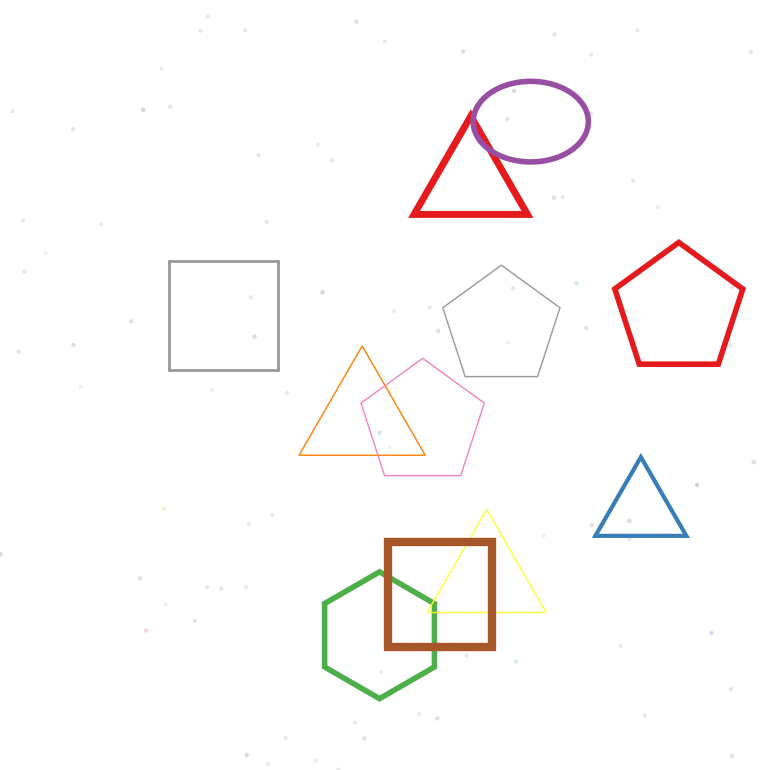[{"shape": "pentagon", "thickness": 2, "radius": 0.44, "center": [0.882, 0.598]}, {"shape": "triangle", "thickness": 2.5, "radius": 0.43, "center": [0.611, 0.764]}, {"shape": "triangle", "thickness": 1.5, "radius": 0.34, "center": [0.832, 0.338]}, {"shape": "hexagon", "thickness": 2, "radius": 0.41, "center": [0.493, 0.175]}, {"shape": "oval", "thickness": 2, "radius": 0.37, "center": [0.689, 0.842]}, {"shape": "triangle", "thickness": 0.5, "radius": 0.47, "center": [0.47, 0.456]}, {"shape": "triangle", "thickness": 0.5, "radius": 0.45, "center": [0.632, 0.249]}, {"shape": "square", "thickness": 3, "radius": 0.34, "center": [0.571, 0.228]}, {"shape": "pentagon", "thickness": 0.5, "radius": 0.42, "center": [0.549, 0.45]}, {"shape": "pentagon", "thickness": 0.5, "radius": 0.4, "center": [0.651, 0.576]}, {"shape": "square", "thickness": 1, "radius": 0.35, "center": [0.291, 0.59]}]